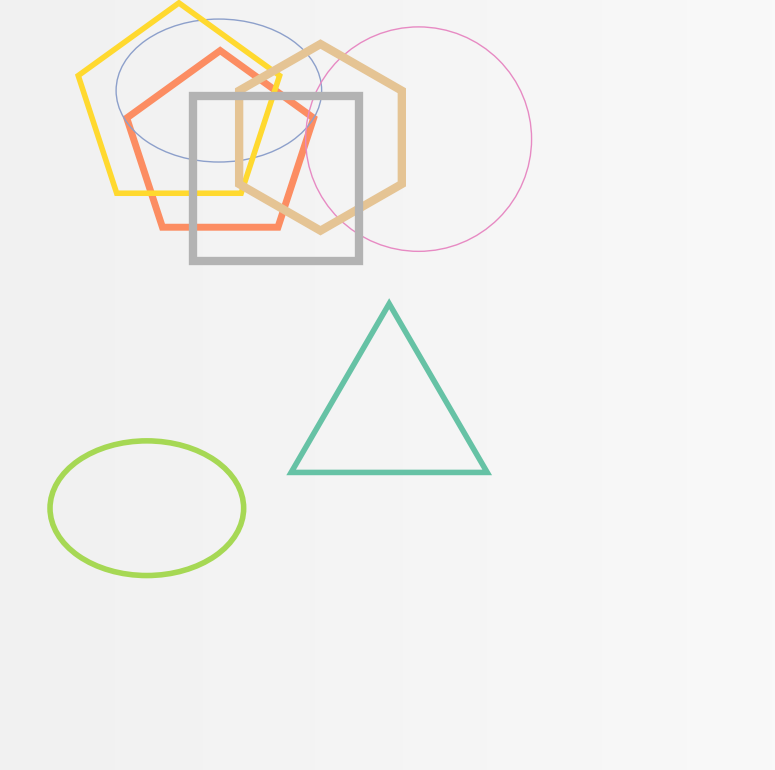[{"shape": "triangle", "thickness": 2, "radius": 0.73, "center": [0.502, 0.459]}, {"shape": "pentagon", "thickness": 2.5, "radius": 0.63, "center": [0.284, 0.807]}, {"shape": "oval", "thickness": 0.5, "radius": 0.66, "center": [0.282, 0.882]}, {"shape": "circle", "thickness": 0.5, "radius": 0.73, "center": [0.54, 0.819]}, {"shape": "oval", "thickness": 2, "radius": 0.62, "center": [0.189, 0.34]}, {"shape": "pentagon", "thickness": 2, "radius": 0.68, "center": [0.231, 0.86]}, {"shape": "hexagon", "thickness": 3, "radius": 0.61, "center": [0.414, 0.822]}, {"shape": "square", "thickness": 3, "radius": 0.54, "center": [0.356, 0.768]}]